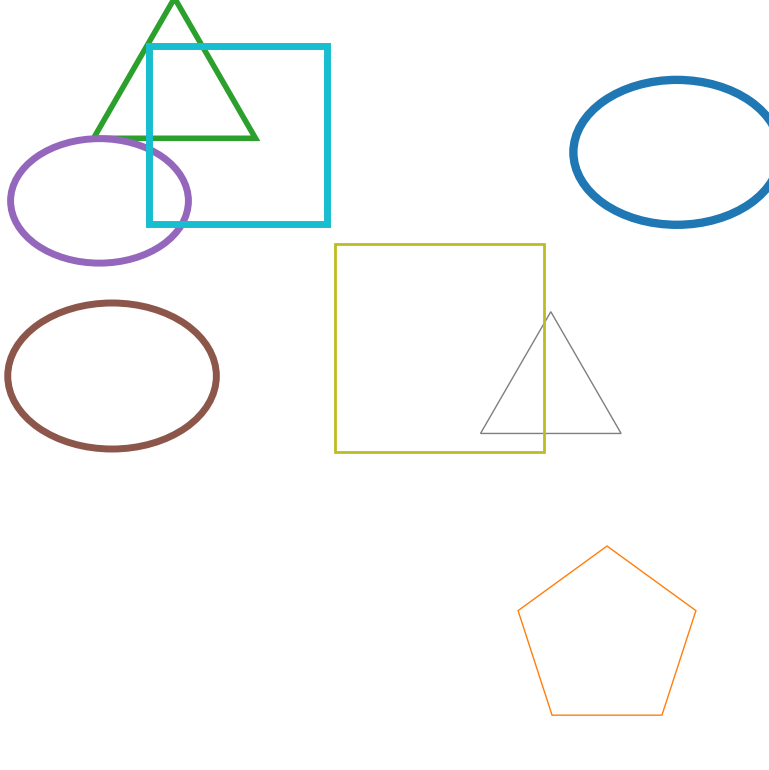[{"shape": "oval", "thickness": 3, "radius": 0.67, "center": [0.879, 0.802]}, {"shape": "pentagon", "thickness": 0.5, "radius": 0.61, "center": [0.788, 0.169]}, {"shape": "triangle", "thickness": 2, "radius": 0.61, "center": [0.227, 0.881]}, {"shape": "oval", "thickness": 2.5, "radius": 0.58, "center": [0.129, 0.739]}, {"shape": "oval", "thickness": 2.5, "radius": 0.68, "center": [0.146, 0.512]}, {"shape": "triangle", "thickness": 0.5, "radius": 0.53, "center": [0.715, 0.49]}, {"shape": "square", "thickness": 1, "radius": 0.68, "center": [0.571, 0.548]}, {"shape": "square", "thickness": 2.5, "radius": 0.58, "center": [0.309, 0.824]}]